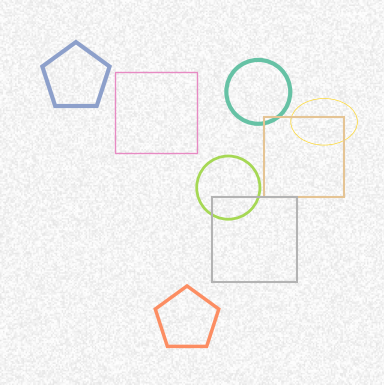[{"shape": "circle", "thickness": 3, "radius": 0.41, "center": [0.671, 0.761]}, {"shape": "pentagon", "thickness": 2.5, "radius": 0.43, "center": [0.486, 0.17]}, {"shape": "pentagon", "thickness": 3, "radius": 0.46, "center": [0.197, 0.799]}, {"shape": "square", "thickness": 1, "radius": 0.53, "center": [0.405, 0.708]}, {"shape": "circle", "thickness": 2, "radius": 0.41, "center": [0.593, 0.513]}, {"shape": "oval", "thickness": 0.5, "radius": 0.43, "center": [0.842, 0.684]}, {"shape": "square", "thickness": 1.5, "radius": 0.52, "center": [0.791, 0.591]}, {"shape": "square", "thickness": 1.5, "radius": 0.55, "center": [0.661, 0.379]}]